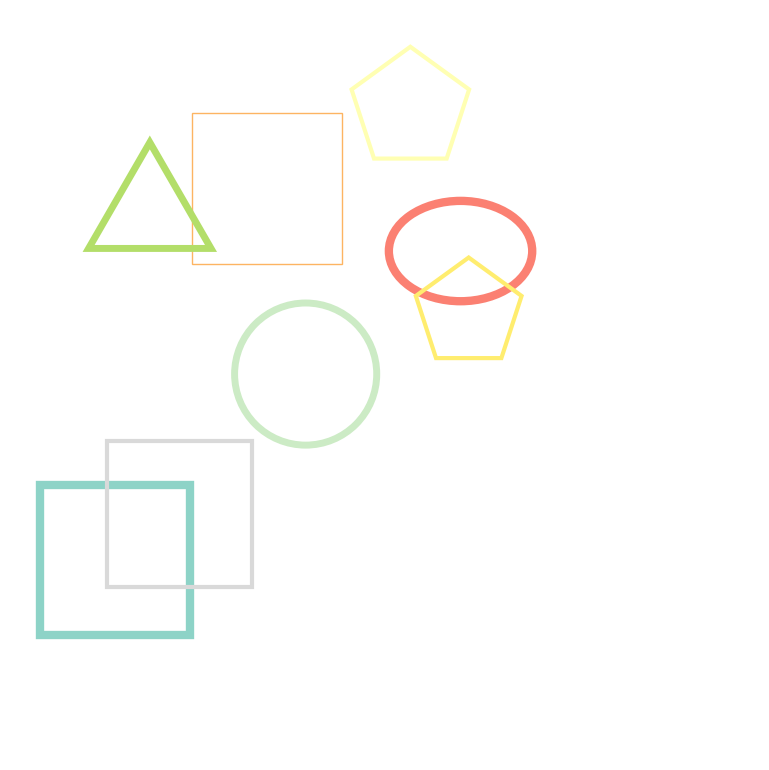[{"shape": "square", "thickness": 3, "radius": 0.49, "center": [0.15, 0.272]}, {"shape": "pentagon", "thickness": 1.5, "radius": 0.4, "center": [0.533, 0.859]}, {"shape": "oval", "thickness": 3, "radius": 0.47, "center": [0.598, 0.674]}, {"shape": "square", "thickness": 0.5, "radius": 0.49, "center": [0.347, 0.755]}, {"shape": "triangle", "thickness": 2.5, "radius": 0.46, "center": [0.195, 0.723]}, {"shape": "square", "thickness": 1.5, "radius": 0.47, "center": [0.233, 0.332]}, {"shape": "circle", "thickness": 2.5, "radius": 0.46, "center": [0.397, 0.514]}, {"shape": "pentagon", "thickness": 1.5, "radius": 0.36, "center": [0.609, 0.593]}]